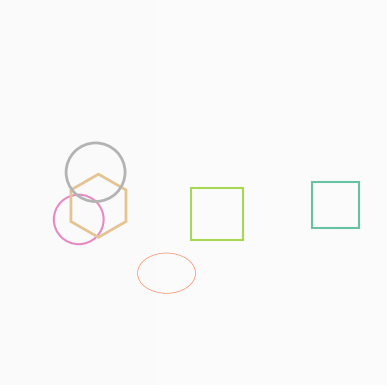[{"shape": "square", "thickness": 1.5, "radius": 0.3, "center": [0.866, 0.468]}, {"shape": "oval", "thickness": 0.5, "radius": 0.37, "center": [0.43, 0.29]}, {"shape": "circle", "thickness": 1.5, "radius": 0.32, "center": [0.203, 0.43]}, {"shape": "square", "thickness": 1.5, "radius": 0.34, "center": [0.56, 0.444]}, {"shape": "hexagon", "thickness": 2, "radius": 0.41, "center": [0.254, 0.466]}, {"shape": "circle", "thickness": 2, "radius": 0.38, "center": [0.247, 0.553]}]